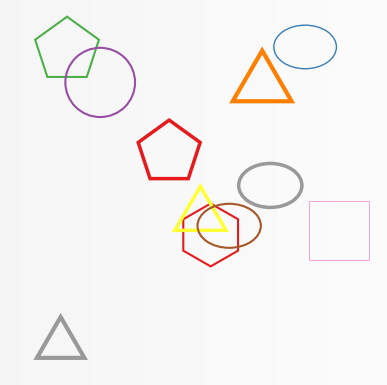[{"shape": "pentagon", "thickness": 2.5, "radius": 0.42, "center": [0.437, 0.604]}, {"shape": "hexagon", "thickness": 1.5, "radius": 0.41, "center": [0.544, 0.39]}, {"shape": "oval", "thickness": 1, "radius": 0.4, "center": [0.787, 0.878]}, {"shape": "pentagon", "thickness": 1.5, "radius": 0.43, "center": [0.173, 0.87]}, {"shape": "circle", "thickness": 1.5, "radius": 0.45, "center": [0.259, 0.786]}, {"shape": "triangle", "thickness": 3, "radius": 0.44, "center": [0.677, 0.781]}, {"shape": "triangle", "thickness": 2.5, "radius": 0.38, "center": [0.517, 0.44]}, {"shape": "oval", "thickness": 1.5, "radius": 0.41, "center": [0.591, 0.413]}, {"shape": "square", "thickness": 0.5, "radius": 0.38, "center": [0.875, 0.402]}, {"shape": "triangle", "thickness": 3, "radius": 0.35, "center": [0.157, 0.106]}, {"shape": "oval", "thickness": 2.5, "radius": 0.41, "center": [0.698, 0.518]}]